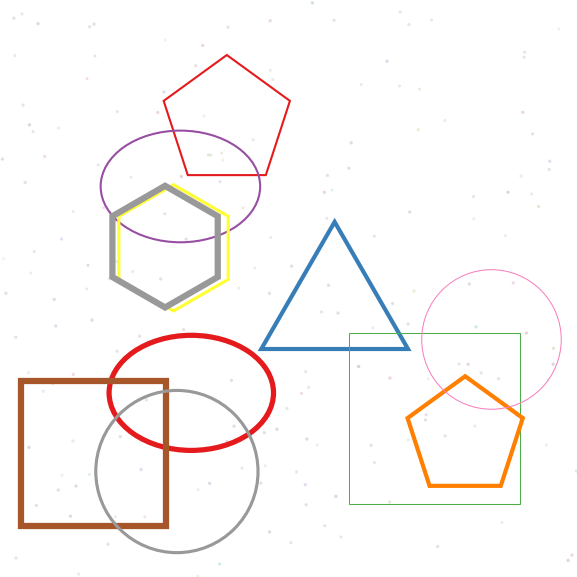[{"shape": "pentagon", "thickness": 1, "radius": 0.57, "center": [0.393, 0.789]}, {"shape": "oval", "thickness": 2.5, "radius": 0.71, "center": [0.331, 0.319]}, {"shape": "triangle", "thickness": 2, "radius": 0.73, "center": [0.579, 0.468]}, {"shape": "square", "thickness": 0.5, "radius": 0.74, "center": [0.752, 0.274]}, {"shape": "oval", "thickness": 1, "radius": 0.69, "center": [0.312, 0.676]}, {"shape": "pentagon", "thickness": 2, "radius": 0.52, "center": [0.805, 0.243]}, {"shape": "hexagon", "thickness": 1.5, "radius": 0.55, "center": [0.3, 0.57]}, {"shape": "square", "thickness": 3, "radius": 0.63, "center": [0.162, 0.214]}, {"shape": "circle", "thickness": 0.5, "radius": 0.6, "center": [0.851, 0.411]}, {"shape": "circle", "thickness": 1.5, "radius": 0.7, "center": [0.306, 0.183]}, {"shape": "hexagon", "thickness": 3, "radius": 0.53, "center": [0.286, 0.572]}]